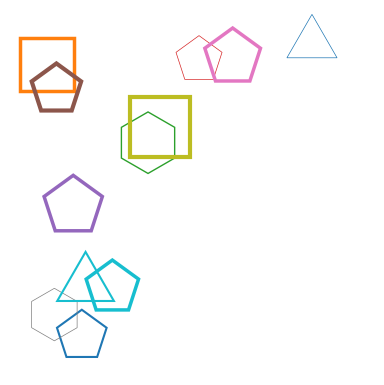[{"shape": "triangle", "thickness": 0.5, "radius": 0.38, "center": [0.81, 0.888]}, {"shape": "pentagon", "thickness": 1.5, "radius": 0.34, "center": [0.212, 0.128]}, {"shape": "square", "thickness": 2.5, "radius": 0.35, "center": [0.122, 0.833]}, {"shape": "hexagon", "thickness": 1, "radius": 0.4, "center": [0.384, 0.629]}, {"shape": "pentagon", "thickness": 0.5, "radius": 0.31, "center": [0.517, 0.845]}, {"shape": "pentagon", "thickness": 2.5, "radius": 0.4, "center": [0.19, 0.465]}, {"shape": "pentagon", "thickness": 3, "radius": 0.34, "center": [0.147, 0.768]}, {"shape": "pentagon", "thickness": 2.5, "radius": 0.38, "center": [0.604, 0.851]}, {"shape": "hexagon", "thickness": 0.5, "radius": 0.34, "center": [0.141, 0.183]}, {"shape": "square", "thickness": 3, "radius": 0.39, "center": [0.416, 0.67]}, {"shape": "pentagon", "thickness": 2.5, "radius": 0.36, "center": [0.292, 0.253]}, {"shape": "triangle", "thickness": 1.5, "radius": 0.42, "center": [0.222, 0.261]}]